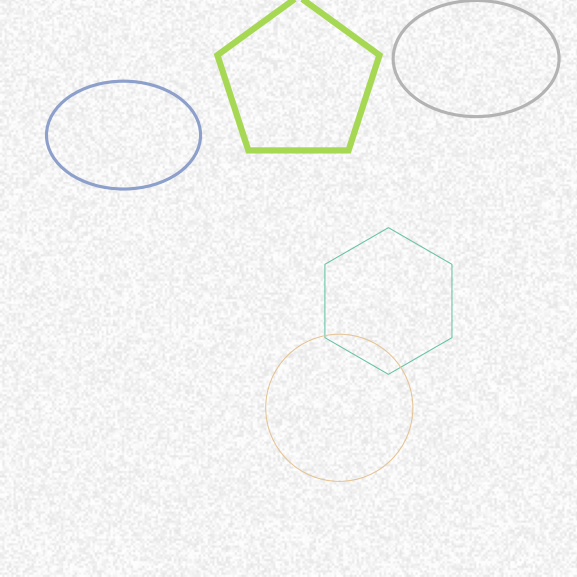[{"shape": "hexagon", "thickness": 0.5, "radius": 0.64, "center": [0.673, 0.478]}, {"shape": "oval", "thickness": 1.5, "radius": 0.67, "center": [0.214, 0.765]}, {"shape": "pentagon", "thickness": 3, "radius": 0.74, "center": [0.517, 0.858]}, {"shape": "circle", "thickness": 0.5, "radius": 0.64, "center": [0.588, 0.293]}, {"shape": "oval", "thickness": 1.5, "radius": 0.72, "center": [0.824, 0.898]}]